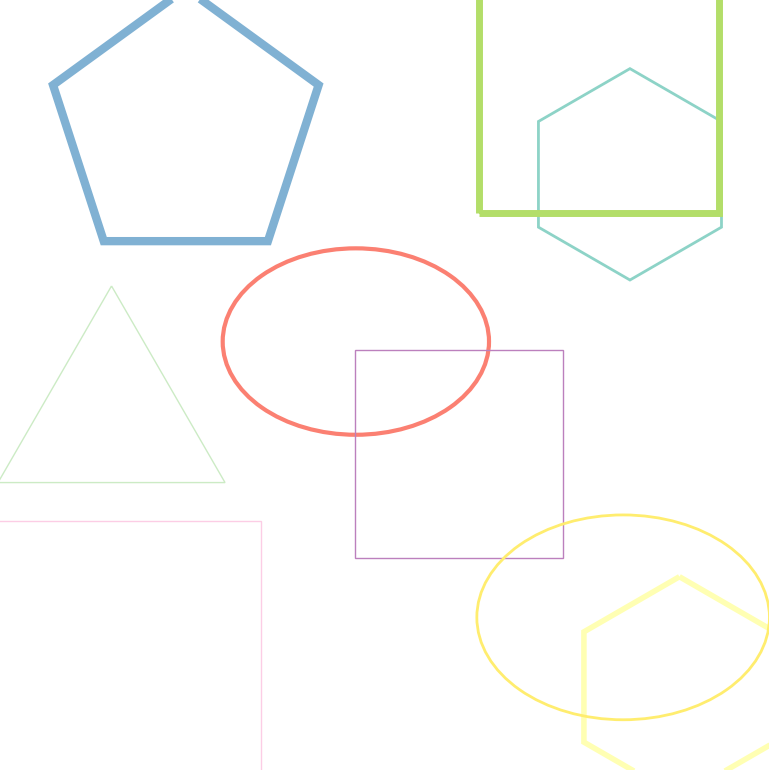[{"shape": "hexagon", "thickness": 1, "radius": 0.69, "center": [0.818, 0.774]}, {"shape": "hexagon", "thickness": 2, "radius": 0.72, "center": [0.882, 0.108]}, {"shape": "oval", "thickness": 1.5, "radius": 0.86, "center": [0.462, 0.556]}, {"shape": "pentagon", "thickness": 3, "radius": 0.91, "center": [0.241, 0.834]}, {"shape": "square", "thickness": 2.5, "radius": 0.78, "center": [0.778, 0.88]}, {"shape": "square", "thickness": 0.5, "radius": 0.88, "center": [0.163, 0.147]}, {"shape": "square", "thickness": 0.5, "radius": 0.68, "center": [0.596, 0.411]}, {"shape": "triangle", "thickness": 0.5, "radius": 0.85, "center": [0.145, 0.458]}, {"shape": "oval", "thickness": 1, "radius": 0.95, "center": [0.809, 0.198]}]